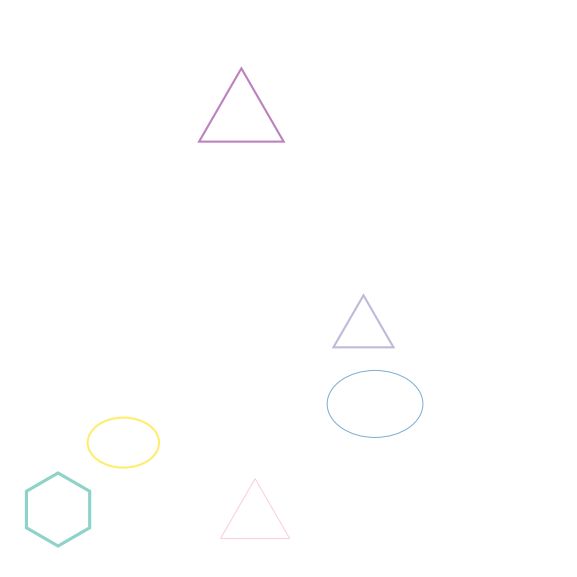[{"shape": "hexagon", "thickness": 1.5, "radius": 0.32, "center": [0.101, 0.117]}, {"shape": "triangle", "thickness": 1, "radius": 0.3, "center": [0.629, 0.428]}, {"shape": "oval", "thickness": 0.5, "radius": 0.41, "center": [0.649, 0.3]}, {"shape": "triangle", "thickness": 0.5, "radius": 0.35, "center": [0.442, 0.101]}, {"shape": "triangle", "thickness": 1, "radius": 0.42, "center": [0.418, 0.796]}, {"shape": "oval", "thickness": 1, "radius": 0.31, "center": [0.214, 0.233]}]